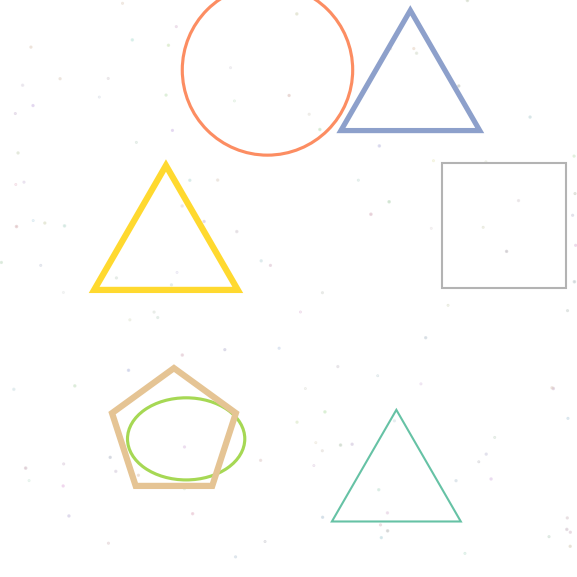[{"shape": "triangle", "thickness": 1, "radius": 0.64, "center": [0.686, 0.161]}, {"shape": "circle", "thickness": 1.5, "radius": 0.74, "center": [0.463, 0.878]}, {"shape": "triangle", "thickness": 2.5, "radius": 0.69, "center": [0.711, 0.842]}, {"shape": "oval", "thickness": 1.5, "radius": 0.51, "center": [0.322, 0.239]}, {"shape": "triangle", "thickness": 3, "radius": 0.72, "center": [0.287, 0.569]}, {"shape": "pentagon", "thickness": 3, "radius": 0.56, "center": [0.301, 0.249]}, {"shape": "square", "thickness": 1, "radius": 0.54, "center": [0.872, 0.608]}]